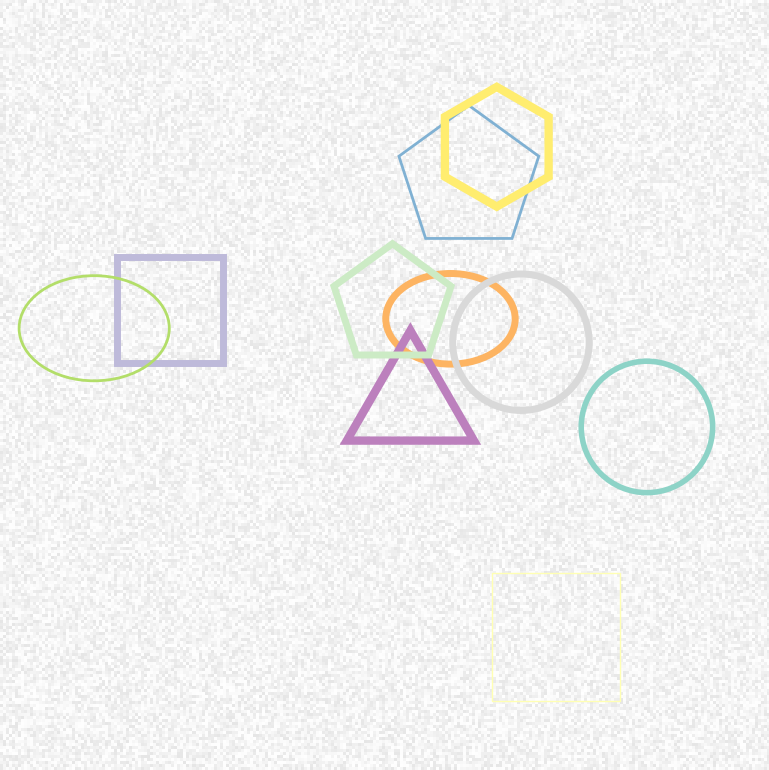[{"shape": "circle", "thickness": 2, "radius": 0.43, "center": [0.84, 0.446]}, {"shape": "square", "thickness": 0.5, "radius": 0.42, "center": [0.722, 0.173]}, {"shape": "square", "thickness": 2.5, "radius": 0.34, "center": [0.221, 0.597]}, {"shape": "pentagon", "thickness": 1, "radius": 0.48, "center": [0.609, 0.768]}, {"shape": "oval", "thickness": 2.5, "radius": 0.42, "center": [0.585, 0.586]}, {"shape": "oval", "thickness": 1, "radius": 0.49, "center": [0.122, 0.574]}, {"shape": "circle", "thickness": 2.5, "radius": 0.44, "center": [0.677, 0.556]}, {"shape": "triangle", "thickness": 3, "radius": 0.48, "center": [0.533, 0.475]}, {"shape": "pentagon", "thickness": 2.5, "radius": 0.4, "center": [0.51, 0.604]}, {"shape": "hexagon", "thickness": 3, "radius": 0.39, "center": [0.645, 0.809]}]